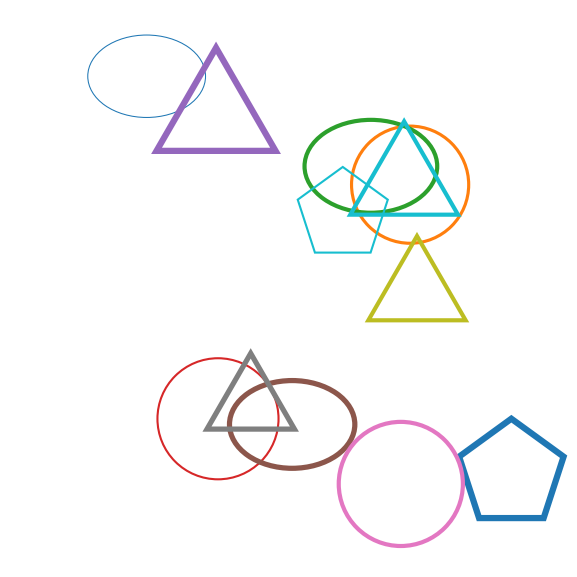[{"shape": "oval", "thickness": 0.5, "radius": 0.51, "center": [0.254, 0.867]}, {"shape": "pentagon", "thickness": 3, "radius": 0.48, "center": [0.885, 0.179]}, {"shape": "circle", "thickness": 1.5, "radius": 0.51, "center": [0.71, 0.679]}, {"shape": "oval", "thickness": 2, "radius": 0.57, "center": [0.642, 0.711]}, {"shape": "circle", "thickness": 1, "radius": 0.52, "center": [0.377, 0.274]}, {"shape": "triangle", "thickness": 3, "radius": 0.59, "center": [0.374, 0.797]}, {"shape": "oval", "thickness": 2.5, "radius": 0.54, "center": [0.506, 0.264]}, {"shape": "circle", "thickness": 2, "radius": 0.54, "center": [0.694, 0.161]}, {"shape": "triangle", "thickness": 2.5, "radius": 0.44, "center": [0.434, 0.3]}, {"shape": "triangle", "thickness": 2, "radius": 0.49, "center": [0.722, 0.493]}, {"shape": "pentagon", "thickness": 1, "radius": 0.41, "center": [0.594, 0.628]}, {"shape": "triangle", "thickness": 2, "radius": 0.54, "center": [0.7, 0.681]}]